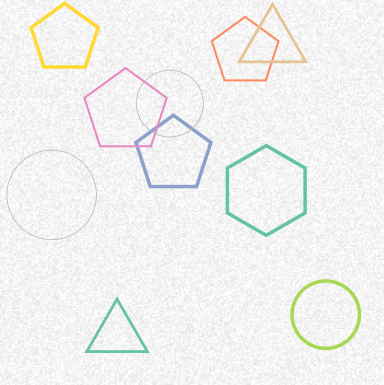[{"shape": "triangle", "thickness": 2, "radius": 0.45, "center": [0.304, 0.132]}, {"shape": "hexagon", "thickness": 2.5, "radius": 0.58, "center": [0.692, 0.505]}, {"shape": "pentagon", "thickness": 1.5, "radius": 0.46, "center": [0.637, 0.865]}, {"shape": "pentagon", "thickness": 2.5, "radius": 0.51, "center": [0.45, 0.598]}, {"shape": "pentagon", "thickness": 1.5, "radius": 0.56, "center": [0.326, 0.711]}, {"shape": "circle", "thickness": 2.5, "radius": 0.44, "center": [0.846, 0.183]}, {"shape": "pentagon", "thickness": 2.5, "radius": 0.46, "center": [0.168, 0.9]}, {"shape": "triangle", "thickness": 2, "radius": 0.5, "center": [0.708, 0.889]}, {"shape": "circle", "thickness": 0.5, "radius": 0.58, "center": [0.134, 0.494]}, {"shape": "circle", "thickness": 0.5, "radius": 0.43, "center": [0.441, 0.731]}]